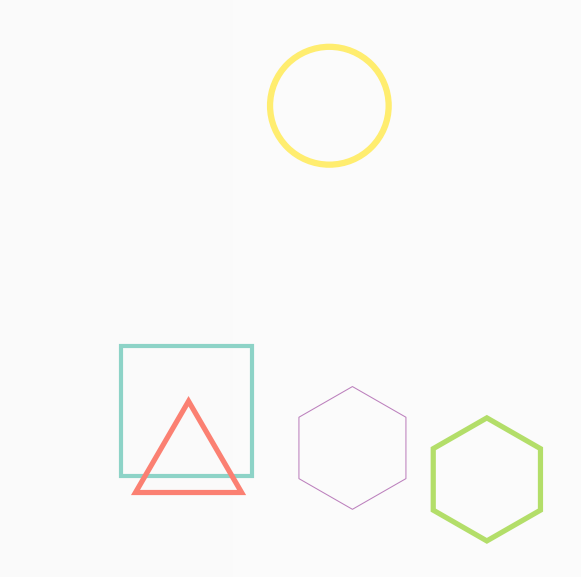[{"shape": "square", "thickness": 2, "radius": 0.57, "center": [0.321, 0.287]}, {"shape": "triangle", "thickness": 2.5, "radius": 0.53, "center": [0.324, 0.199]}, {"shape": "hexagon", "thickness": 2.5, "radius": 0.53, "center": [0.838, 0.169]}, {"shape": "hexagon", "thickness": 0.5, "radius": 0.53, "center": [0.606, 0.223]}, {"shape": "circle", "thickness": 3, "radius": 0.51, "center": [0.567, 0.816]}]